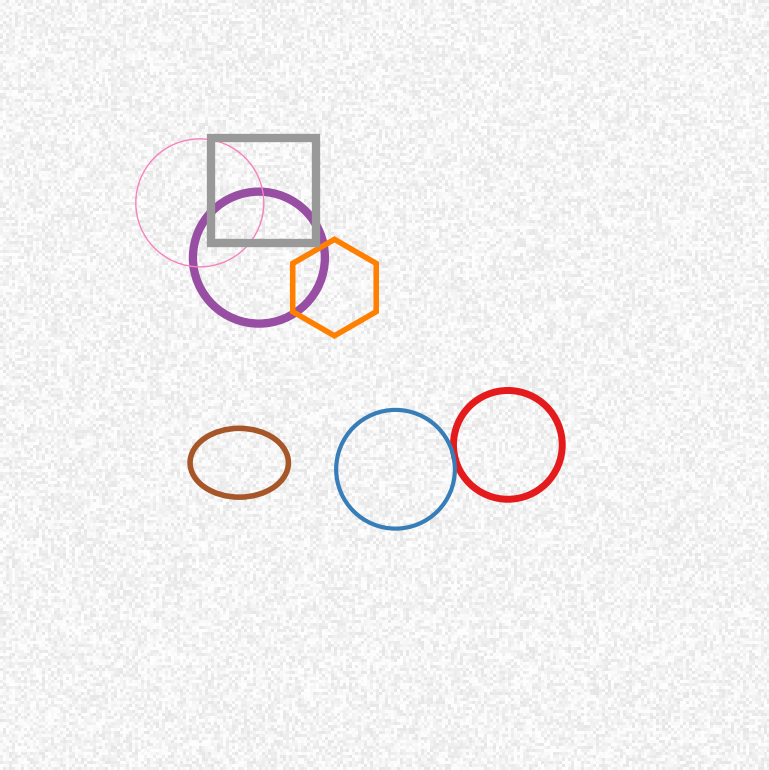[{"shape": "circle", "thickness": 2.5, "radius": 0.35, "center": [0.66, 0.422]}, {"shape": "circle", "thickness": 1.5, "radius": 0.39, "center": [0.514, 0.391]}, {"shape": "circle", "thickness": 3, "radius": 0.43, "center": [0.336, 0.665]}, {"shape": "hexagon", "thickness": 2, "radius": 0.31, "center": [0.434, 0.627]}, {"shape": "oval", "thickness": 2, "radius": 0.32, "center": [0.311, 0.399]}, {"shape": "circle", "thickness": 0.5, "radius": 0.42, "center": [0.259, 0.737]}, {"shape": "square", "thickness": 3, "radius": 0.34, "center": [0.342, 0.753]}]